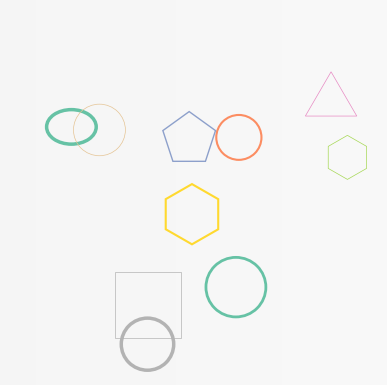[{"shape": "circle", "thickness": 2, "radius": 0.39, "center": [0.609, 0.254]}, {"shape": "oval", "thickness": 2.5, "radius": 0.32, "center": [0.184, 0.67]}, {"shape": "circle", "thickness": 1.5, "radius": 0.29, "center": [0.616, 0.643]}, {"shape": "pentagon", "thickness": 1, "radius": 0.36, "center": [0.488, 0.639]}, {"shape": "triangle", "thickness": 0.5, "radius": 0.38, "center": [0.854, 0.737]}, {"shape": "hexagon", "thickness": 0.5, "radius": 0.29, "center": [0.897, 0.591]}, {"shape": "hexagon", "thickness": 1.5, "radius": 0.39, "center": [0.495, 0.444]}, {"shape": "circle", "thickness": 0.5, "radius": 0.33, "center": [0.257, 0.662]}, {"shape": "circle", "thickness": 2.5, "radius": 0.34, "center": [0.381, 0.106]}, {"shape": "square", "thickness": 0.5, "radius": 0.43, "center": [0.382, 0.208]}]